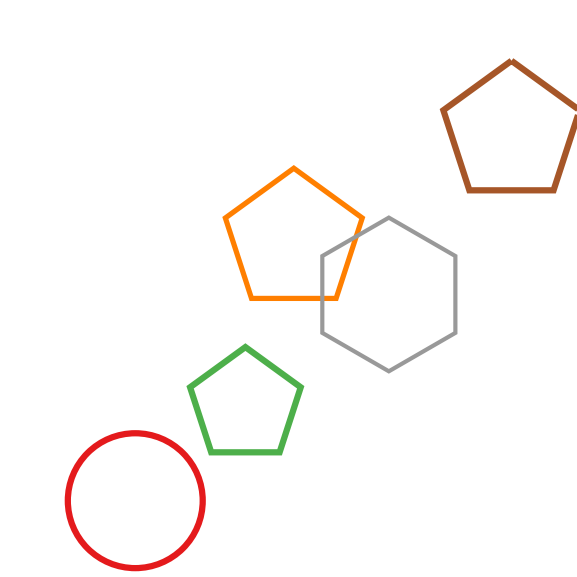[{"shape": "circle", "thickness": 3, "radius": 0.58, "center": [0.234, 0.132]}, {"shape": "pentagon", "thickness": 3, "radius": 0.5, "center": [0.425, 0.297]}, {"shape": "pentagon", "thickness": 2.5, "radius": 0.62, "center": [0.509, 0.583]}, {"shape": "pentagon", "thickness": 3, "radius": 0.62, "center": [0.886, 0.77]}, {"shape": "hexagon", "thickness": 2, "radius": 0.67, "center": [0.673, 0.489]}]